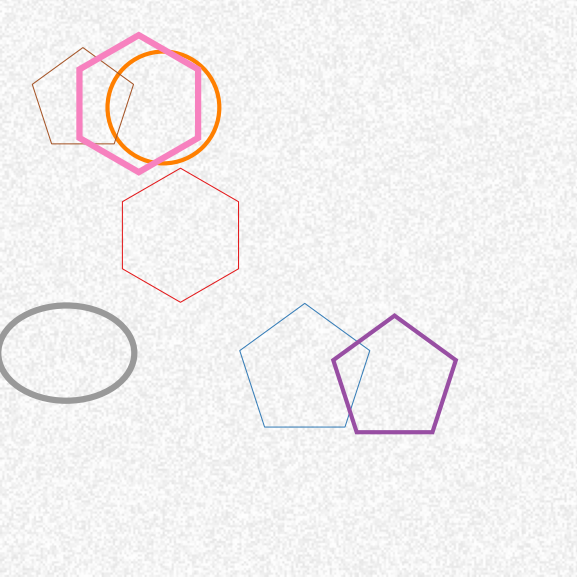[{"shape": "hexagon", "thickness": 0.5, "radius": 0.58, "center": [0.313, 0.592]}, {"shape": "pentagon", "thickness": 0.5, "radius": 0.59, "center": [0.528, 0.355]}, {"shape": "pentagon", "thickness": 2, "radius": 0.56, "center": [0.683, 0.341]}, {"shape": "circle", "thickness": 2, "radius": 0.48, "center": [0.283, 0.813]}, {"shape": "pentagon", "thickness": 0.5, "radius": 0.46, "center": [0.144, 0.825]}, {"shape": "hexagon", "thickness": 3, "radius": 0.59, "center": [0.24, 0.82]}, {"shape": "oval", "thickness": 3, "radius": 0.59, "center": [0.115, 0.388]}]